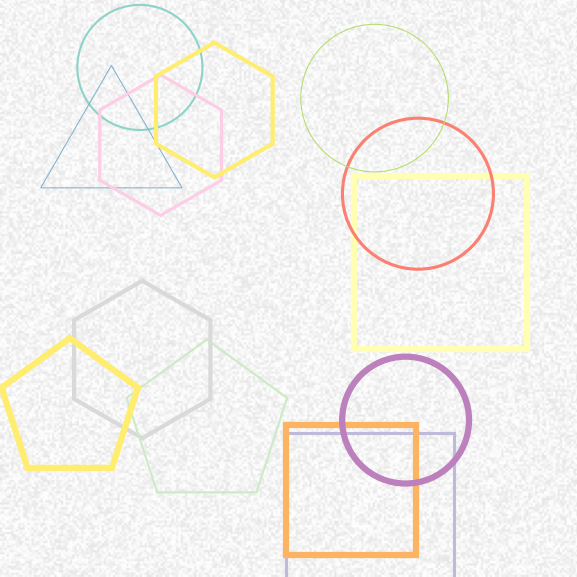[{"shape": "circle", "thickness": 1, "radius": 0.54, "center": [0.242, 0.882]}, {"shape": "square", "thickness": 3, "radius": 0.75, "center": [0.763, 0.544]}, {"shape": "square", "thickness": 1.5, "radius": 0.73, "center": [0.641, 0.104]}, {"shape": "circle", "thickness": 1.5, "radius": 0.65, "center": [0.724, 0.664]}, {"shape": "triangle", "thickness": 0.5, "radius": 0.71, "center": [0.193, 0.745]}, {"shape": "square", "thickness": 3, "radius": 0.57, "center": [0.608, 0.151]}, {"shape": "circle", "thickness": 0.5, "radius": 0.64, "center": [0.649, 0.829]}, {"shape": "hexagon", "thickness": 1.5, "radius": 0.61, "center": [0.278, 0.748]}, {"shape": "hexagon", "thickness": 2, "radius": 0.68, "center": [0.246, 0.377]}, {"shape": "circle", "thickness": 3, "radius": 0.55, "center": [0.702, 0.272]}, {"shape": "pentagon", "thickness": 1, "radius": 0.73, "center": [0.358, 0.265]}, {"shape": "hexagon", "thickness": 2, "radius": 0.58, "center": [0.371, 0.809]}, {"shape": "pentagon", "thickness": 3, "radius": 0.62, "center": [0.121, 0.289]}]